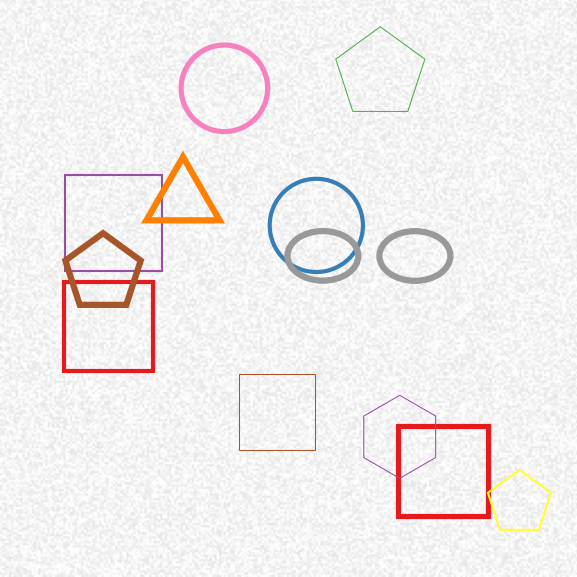[{"shape": "square", "thickness": 2, "radius": 0.38, "center": [0.188, 0.433]}, {"shape": "square", "thickness": 2.5, "radius": 0.39, "center": [0.767, 0.184]}, {"shape": "circle", "thickness": 2, "radius": 0.4, "center": [0.548, 0.609]}, {"shape": "pentagon", "thickness": 0.5, "radius": 0.41, "center": [0.659, 0.872]}, {"shape": "square", "thickness": 1, "radius": 0.42, "center": [0.197, 0.613]}, {"shape": "hexagon", "thickness": 0.5, "radius": 0.36, "center": [0.692, 0.243]}, {"shape": "triangle", "thickness": 3, "radius": 0.37, "center": [0.317, 0.654]}, {"shape": "pentagon", "thickness": 1, "radius": 0.29, "center": [0.899, 0.128]}, {"shape": "pentagon", "thickness": 3, "radius": 0.34, "center": [0.178, 0.527]}, {"shape": "square", "thickness": 0.5, "radius": 0.33, "center": [0.48, 0.286]}, {"shape": "circle", "thickness": 2.5, "radius": 0.37, "center": [0.389, 0.846]}, {"shape": "oval", "thickness": 3, "radius": 0.31, "center": [0.718, 0.556]}, {"shape": "oval", "thickness": 3, "radius": 0.31, "center": [0.559, 0.556]}]